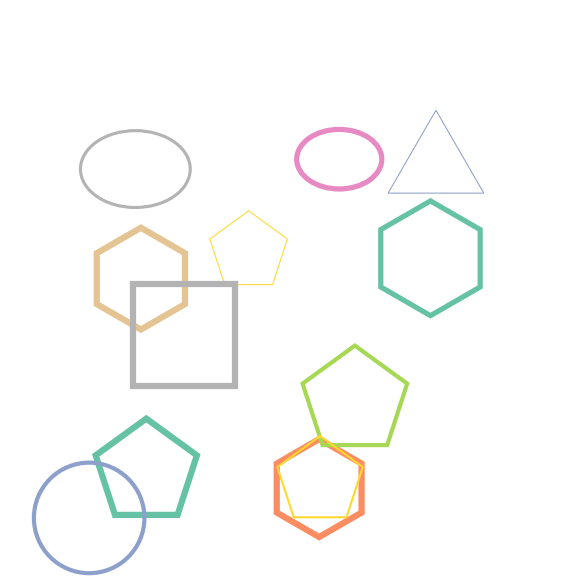[{"shape": "hexagon", "thickness": 2.5, "radius": 0.5, "center": [0.745, 0.552]}, {"shape": "pentagon", "thickness": 3, "radius": 0.46, "center": [0.253, 0.182]}, {"shape": "hexagon", "thickness": 3, "radius": 0.42, "center": [0.553, 0.154]}, {"shape": "triangle", "thickness": 0.5, "radius": 0.48, "center": [0.755, 0.713]}, {"shape": "circle", "thickness": 2, "radius": 0.48, "center": [0.154, 0.102]}, {"shape": "oval", "thickness": 2.5, "radius": 0.37, "center": [0.587, 0.723]}, {"shape": "pentagon", "thickness": 2, "radius": 0.48, "center": [0.614, 0.305]}, {"shape": "pentagon", "thickness": 1, "radius": 0.39, "center": [0.554, 0.166]}, {"shape": "pentagon", "thickness": 0.5, "radius": 0.35, "center": [0.43, 0.563]}, {"shape": "hexagon", "thickness": 3, "radius": 0.44, "center": [0.244, 0.517]}, {"shape": "oval", "thickness": 1.5, "radius": 0.48, "center": [0.234, 0.706]}, {"shape": "square", "thickness": 3, "radius": 0.44, "center": [0.319, 0.418]}]